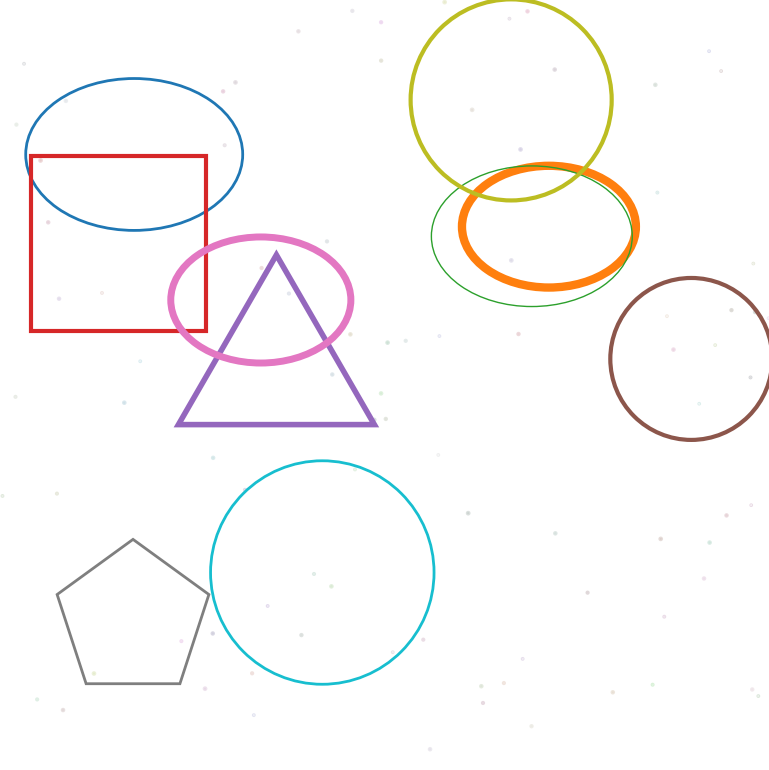[{"shape": "oval", "thickness": 1, "radius": 0.7, "center": [0.174, 0.799]}, {"shape": "oval", "thickness": 3, "radius": 0.56, "center": [0.713, 0.706]}, {"shape": "oval", "thickness": 0.5, "radius": 0.65, "center": [0.691, 0.693]}, {"shape": "square", "thickness": 1.5, "radius": 0.57, "center": [0.154, 0.684]}, {"shape": "triangle", "thickness": 2, "radius": 0.73, "center": [0.359, 0.522]}, {"shape": "circle", "thickness": 1.5, "radius": 0.53, "center": [0.898, 0.534]}, {"shape": "oval", "thickness": 2.5, "radius": 0.58, "center": [0.339, 0.61]}, {"shape": "pentagon", "thickness": 1, "radius": 0.52, "center": [0.173, 0.196]}, {"shape": "circle", "thickness": 1.5, "radius": 0.65, "center": [0.664, 0.87]}, {"shape": "circle", "thickness": 1, "radius": 0.73, "center": [0.419, 0.256]}]